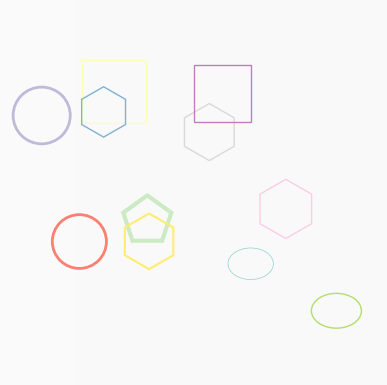[{"shape": "oval", "thickness": 0.5, "radius": 0.29, "center": [0.647, 0.315]}, {"shape": "square", "thickness": 1, "radius": 0.41, "center": [0.294, 0.762]}, {"shape": "circle", "thickness": 2, "radius": 0.37, "center": [0.108, 0.7]}, {"shape": "circle", "thickness": 2, "radius": 0.35, "center": [0.205, 0.373]}, {"shape": "hexagon", "thickness": 1, "radius": 0.33, "center": [0.267, 0.709]}, {"shape": "oval", "thickness": 1, "radius": 0.32, "center": [0.868, 0.193]}, {"shape": "hexagon", "thickness": 1, "radius": 0.38, "center": [0.738, 0.457]}, {"shape": "hexagon", "thickness": 1, "radius": 0.37, "center": [0.54, 0.657]}, {"shape": "square", "thickness": 1, "radius": 0.37, "center": [0.574, 0.756]}, {"shape": "pentagon", "thickness": 3, "radius": 0.33, "center": [0.38, 0.427]}, {"shape": "hexagon", "thickness": 1.5, "radius": 0.36, "center": [0.385, 0.373]}]